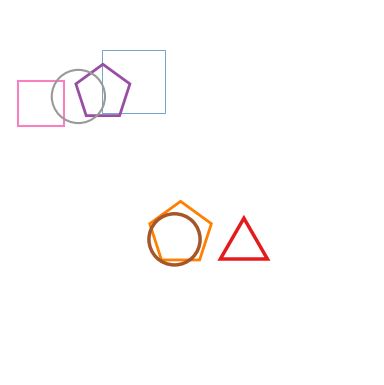[{"shape": "triangle", "thickness": 2.5, "radius": 0.35, "center": [0.633, 0.363]}, {"shape": "square", "thickness": 0.5, "radius": 0.41, "center": [0.347, 0.788]}, {"shape": "pentagon", "thickness": 2, "radius": 0.37, "center": [0.267, 0.759]}, {"shape": "pentagon", "thickness": 2, "radius": 0.42, "center": [0.469, 0.393]}, {"shape": "circle", "thickness": 2.5, "radius": 0.33, "center": [0.453, 0.378]}, {"shape": "square", "thickness": 1.5, "radius": 0.3, "center": [0.106, 0.731]}, {"shape": "circle", "thickness": 1.5, "radius": 0.35, "center": [0.204, 0.749]}]